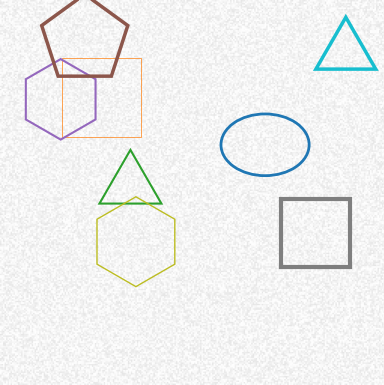[{"shape": "oval", "thickness": 2, "radius": 0.57, "center": [0.688, 0.624]}, {"shape": "square", "thickness": 0.5, "radius": 0.51, "center": [0.264, 0.746]}, {"shape": "triangle", "thickness": 1.5, "radius": 0.46, "center": [0.339, 0.518]}, {"shape": "hexagon", "thickness": 1.5, "radius": 0.52, "center": [0.158, 0.742]}, {"shape": "pentagon", "thickness": 2.5, "radius": 0.59, "center": [0.22, 0.897]}, {"shape": "square", "thickness": 3, "radius": 0.45, "center": [0.82, 0.395]}, {"shape": "hexagon", "thickness": 1, "radius": 0.58, "center": [0.353, 0.372]}, {"shape": "triangle", "thickness": 2.5, "radius": 0.45, "center": [0.898, 0.865]}]